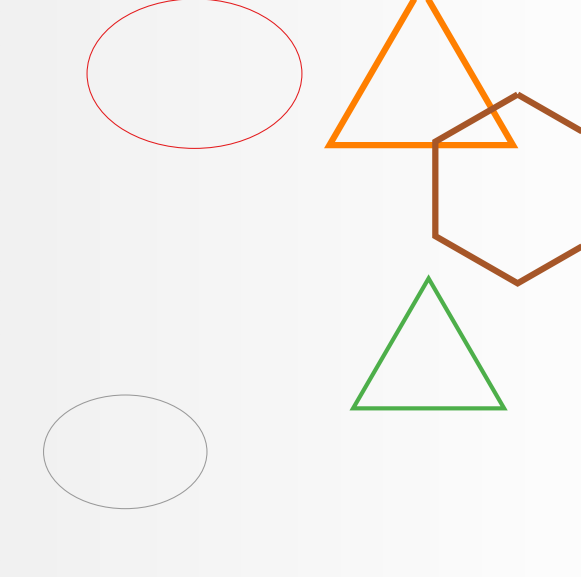[{"shape": "oval", "thickness": 0.5, "radius": 0.92, "center": [0.335, 0.872]}, {"shape": "triangle", "thickness": 2, "radius": 0.75, "center": [0.737, 0.367]}, {"shape": "triangle", "thickness": 3, "radius": 0.91, "center": [0.725, 0.839]}, {"shape": "hexagon", "thickness": 3, "radius": 0.82, "center": [0.891, 0.672]}, {"shape": "oval", "thickness": 0.5, "radius": 0.7, "center": [0.216, 0.217]}]